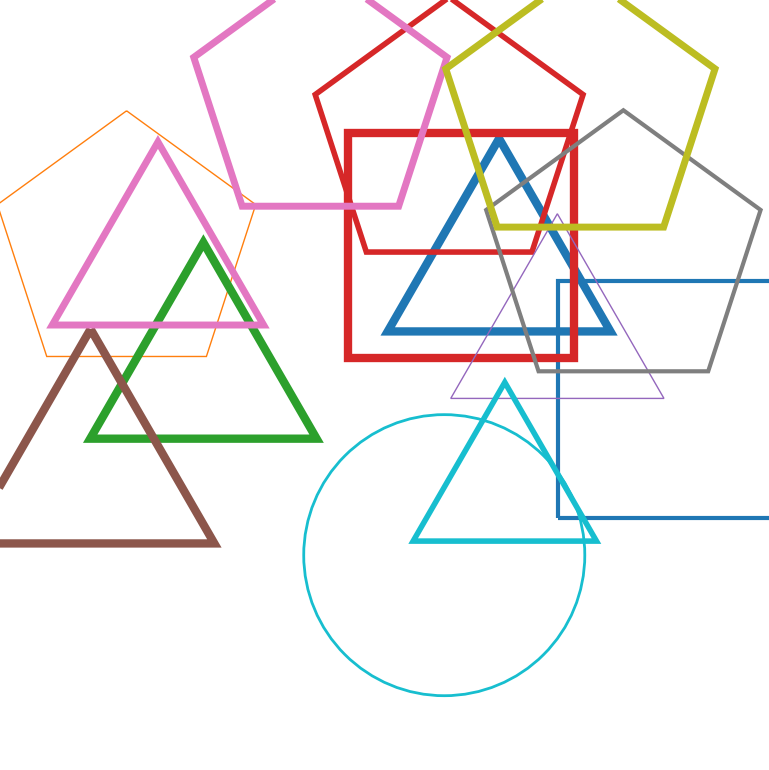[{"shape": "triangle", "thickness": 3, "radius": 0.83, "center": [0.648, 0.653]}, {"shape": "square", "thickness": 1.5, "radius": 0.77, "center": [0.878, 0.481]}, {"shape": "pentagon", "thickness": 0.5, "radius": 0.88, "center": [0.164, 0.68]}, {"shape": "triangle", "thickness": 3, "radius": 0.85, "center": [0.264, 0.515]}, {"shape": "pentagon", "thickness": 2, "radius": 0.91, "center": [0.583, 0.821]}, {"shape": "square", "thickness": 3, "radius": 0.73, "center": [0.599, 0.681]}, {"shape": "triangle", "thickness": 0.5, "radius": 0.8, "center": [0.724, 0.563]}, {"shape": "triangle", "thickness": 3, "radius": 0.93, "center": [0.118, 0.387]}, {"shape": "pentagon", "thickness": 2.5, "radius": 0.86, "center": [0.416, 0.872]}, {"shape": "triangle", "thickness": 2.5, "radius": 0.79, "center": [0.205, 0.657]}, {"shape": "pentagon", "thickness": 1.5, "radius": 0.94, "center": [0.81, 0.669]}, {"shape": "pentagon", "thickness": 2.5, "radius": 0.92, "center": [0.754, 0.854]}, {"shape": "triangle", "thickness": 2, "radius": 0.69, "center": [0.656, 0.366]}, {"shape": "circle", "thickness": 1, "radius": 0.91, "center": [0.577, 0.279]}]